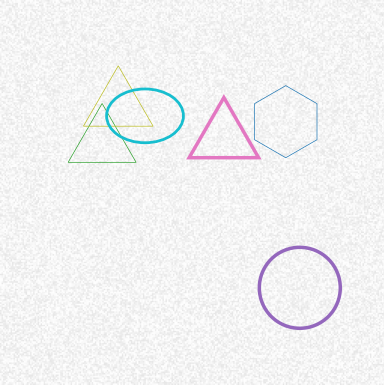[{"shape": "hexagon", "thickness": 0.5, "radius": 0.47, "center": [0.742, 0.684]}, {"shape": "triangle", "thickness": 0.5, "radius": 0.51, "center": [0.265, 0.629]}, {"shape": "circle", "thickness": 2.5, "radius": 0.53, "center": [0.779, 0.252]}, {"shape": "triangle", "thickness": 2.5, "radius": 0.52, "center": [0.581, 0.643]}, {"shape": "triangle", "thickness": 0.5, "radius": 0.52, "center": [0.307, 0.725]}, {"shape": "oval", "thickness": 2, "radius": 0.5, "center": [0.377, 0.699]}]